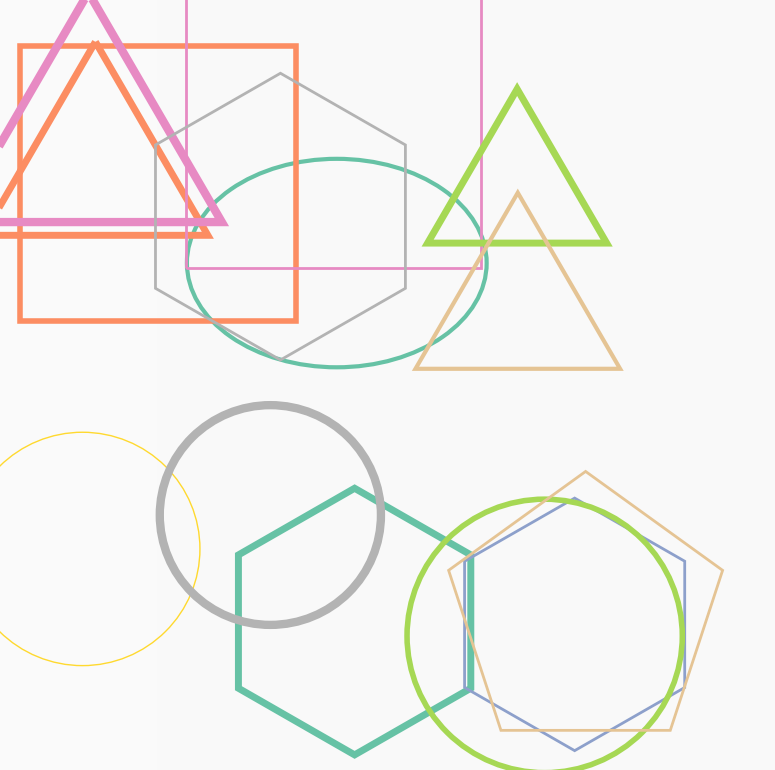[{"shape": "oval", "thickness": 1.5, "radius": 0.97, "center": [0.435, 0.658]}, {"shape": "hexagon", "thickness": 2.5, "radius": 0.87, "center": [0.458, 0.193]}, {"shape": "square", "thickness": 2, "radius": 0.89, "center": [0.204, 0.761]}, {"shape": "triangle", "thickness": 2.5, "radius": 0.84, "center": [0.123, 0.778]}, {"shape": "hexagon", "thickness": 1, "radius": 0.82, "center": [0.741, 0.189]}, {"shape": "triangle", "thickness": 3, "radius": 0.99, "center": [0.114, 0.811]}, {"shape": "square", "thickness": 1, "radius": 0.95, "center": [0.43, 0.843]}, {"shape": "circle", "thickness": 2, "radius": 0.89, "center": [0.703, 0.174]}, {"shape": "triangle", "thickness": 2.5, "radius": 0.67, "center": [0.667, 0.751]}, {"shape": "circle", "thickness": 0.5, "radius": 0.76, "center": [0.106, 0.287]}, {"shape": "triangle", "thickness": 1.5, "radius": 0.76, "center": [0.668, 0.597]}, {"shape": "pentagon", "thickness": 1, "radius": 0.93, "center": [0.756, 0.202]}, {"shape": "hexagon", "thickness": 1, "radius": 0.93, "center": [0.362, 0.719]}, {"shape": "circle", "thickness": 3, "radius": 0.71, "center": [0.349, 0.331]}]